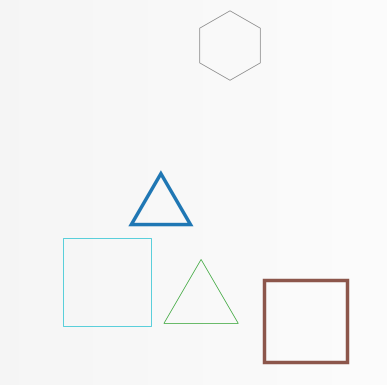[{"shape": "triangle", "thickness": 2.5, "radius": 0.44, "center": [0.415, 0.461]}, {"shape": "triangle", "thickness": 0.5, "radius": 0.55, "center": [0.519, 0.215]}, {"shape": "square", "thickness": 2.5, "radius": 0.54, "center": [0.788, 0.166]}, {"shape": "hexagon", "thickness": 0.5, "radius": 0.45, "center": [0.594, 0.882]}, {"shape": "square", "thickness": 0.5, "radius": 0.57, "center": [0.276, 0.268]}]